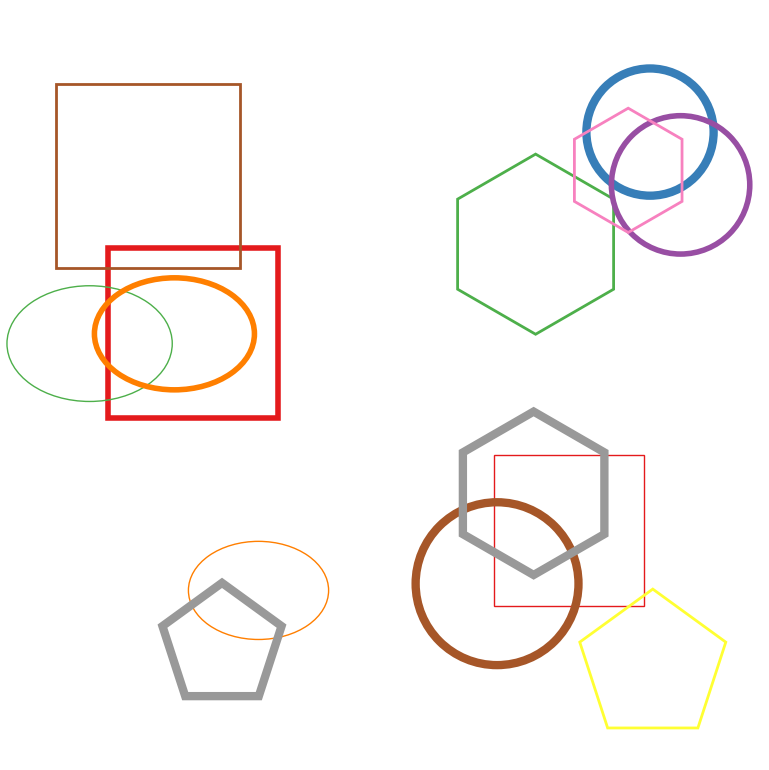[{"shape": "square", "thickness": 0.5, "radius": 0.49, "center": [0.739, 0.311]}, {"shape": "square", "thickness": 2, "radius": 0.55, "center": [0.25, 0.567]}, {"shape": "circle", "thickness": 3, "radius": 0.41, "center": [0.844, 0.828]}, {"shape": "oval", "thickness": 0.5, "radius": 0.54, "center": [0.116, 0.554]}, {"shape": "hexagon", "thickness": 1, "radius": 0.58, "center": [0.696, 0.683]}, {"shape": "circle", "thickness": 2, "radius": 0.45, "center": [0.884, 0.76]}, {"shape": "oval", "thickness": 0.5, "radius": 0.46, "center": [0.336, 0.233]}, {"shape": "oval", "thickness": 2, "radius": 0.52, "center": [0.227, 0.566]}, {"shape": "pentagon", "thickness": 1, "radius": 0.5, "center": [0.848, 0.135]}, {"shape": "square", "thickness": 1, "radius": 0.6, "center": [0.193, 0.772]}, {"shape": "circle", "thickness": 3, "radius": 0.53, "center": [0.646, 0.242]}, {"shape": "hexagon", "thickness": 1, "radius": 0.4, "center": [0.816, 0.779]}, {"shape": "pentagon", "thickness": 3, "radius": 0.41, "center": [0.288, 0.162]}, {"shape": "hexagon", "thickness": 3, "radius": 0.53, "center": [0.693, 0.359]}]